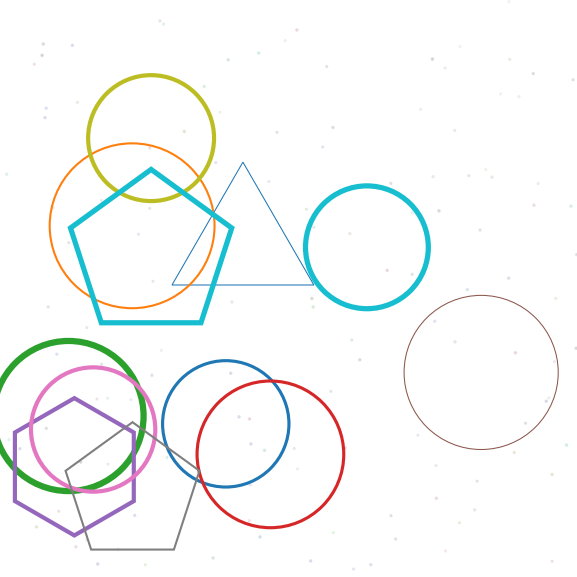[{"shape": "circle", "thickness": 1.5, "radius": 0.55, "center": [0.391, 0.265]}, {"shape": "triangle", "thickness": 0.5, "radius": 0.71, "center": [0.421, 0.577]}, {"shape": "circle", "thickness": 1, "radius": 0.71, "center": [0.229, 0.608]}, {"shape": "circle", "thickness": 3, "radius": 0.65, "center": [0.119, 0.279]}, {"shape": "circle", "thickness": 1.5, "radius": 0.64, "center": [0.468, 0.212]}, {"shape": "hexagon", "thickness": 2, "radius": 0.59, "center": [0.129, 0.191]}, {"shape": "circle", "thickness": 0.5, "radius": 0.67, "center": [0.833, 0.354]}, {"shape": "circle", "thickness": 2, "radius": 0.54, "center": [0.161, 0.255]}, {"shape": "pentagon", "thickness": 1, "radius": 0.61, "center": [0.229, 0.146]}, {"shape": "circle", "thickness": 2, "radius": 0.55, "center": [0.262, 0.76]}, {"shape": "circle", "thickness": 2.5, "radius": 0.53, "center": [0.635, 0.571]}, {"shape": "pentagon", "thickness": 2.5, "radius": 0.73, "center": [0.262, 0.559]}]